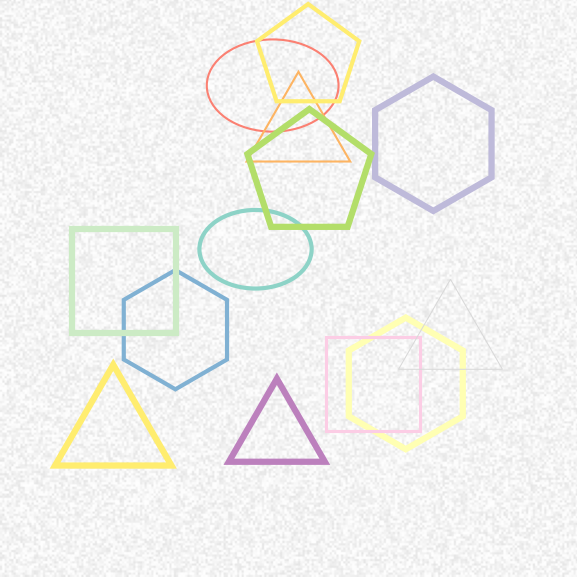[{"shape": "oval", "thickness": 2, "radius": 0.49, "center": [0.442, 0.568]}, {"shape": "hexagon", "thickness": 3, "radius": 0.57, "center": [0.703, 0.335]}, {"shape": "hexagon", "thickness": 3, "radius": 0.58, "center": [0.75, 0.75]}, {"shape": "oval", "thickness": 1, "radius": 0.57, "center": [0.472, 0.851]}, {"shape": "hexagon", "thickness": 2, "radius": 0.52, "center": [0.304, 0.428]}, {"shape": "triangle", "thickness": 1, "radius": 0.52, "center": [0.517, 0.771]}, {"shape": "pentagon", "thickness": 3, "radius": 0.56, "center": [0.536, 0.698]}, {"shape": "square", "thickness": 1.5, "radius": 0.41, "center": [0.647, 0.335]}, {"shape": "triangle", "thickness": 0.5, "radius": 0.52, "center": [0.78, 0.412]}, {"shape": "triangle", "thickness": 3, "radius": 0.48, "center": [0.479, 0.248]}, {"shape": "square", "thickness": 3, "radius": 0.45, "center": [0.215, 0.512]}, {"shape": "triangle", "thickness": 3, "radius": 0.58, "center": [0.196, 0.251]}, {"shape": "pentagon", "thickness": 2, "radius": 0.47, "center": [0.534, 0.899]}]